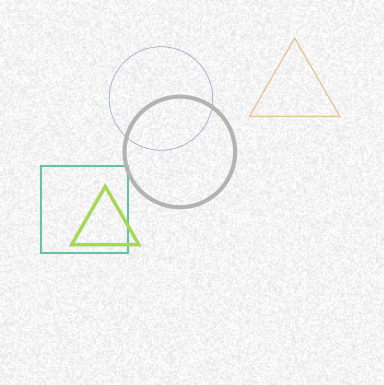[{"shape": "square", "thickness": 1.5, "radius": 0.56, "center": [0.22, 0.456]}, {"shape": "circle", "thickness": 0.5, "radius": 0.67, "center": [0.418, 0.744]}, {"shape": "triangle", "thickness": 2.5, "radius": 0.5, "center": [0.273, 0.415]}, {"shape": "triangle", "thickness": 1, "radius": 0.68, "center": [0.765, 0.765]}, {"shape": "circle", "thickness": 3, "radius": 0.72, "center": [0.467, 0.605]}]